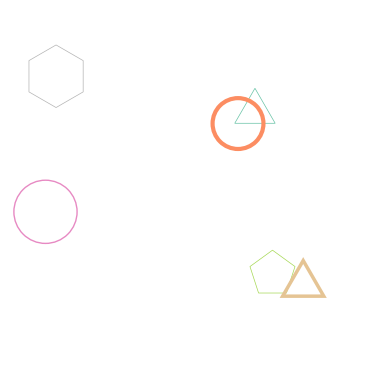[{"shape": "triangle", "thickness": 0.5, "radius": 0.3, "center": [0.662, 0.71]}, {"shape": "circle", "thickness": 3, "radius": 0.33, "center": [0.618, 0.679]}, {"shape": "circle", "thickness": 1, "radius": 0.41, "center": [0.118, 0.45]}, {"shape": "pentagon", "thickness": 0.5, "radius": 0.31, "center": [0.708, 0.289]}, {"shape": "triangle", "thickness": 2.5, "radius": 0.31, "center": [0.788, 0.262]}, {"shape": "hexagon", "thickness": 0.5, "radius": 0.41, "center": [0.146, 0.802]}]